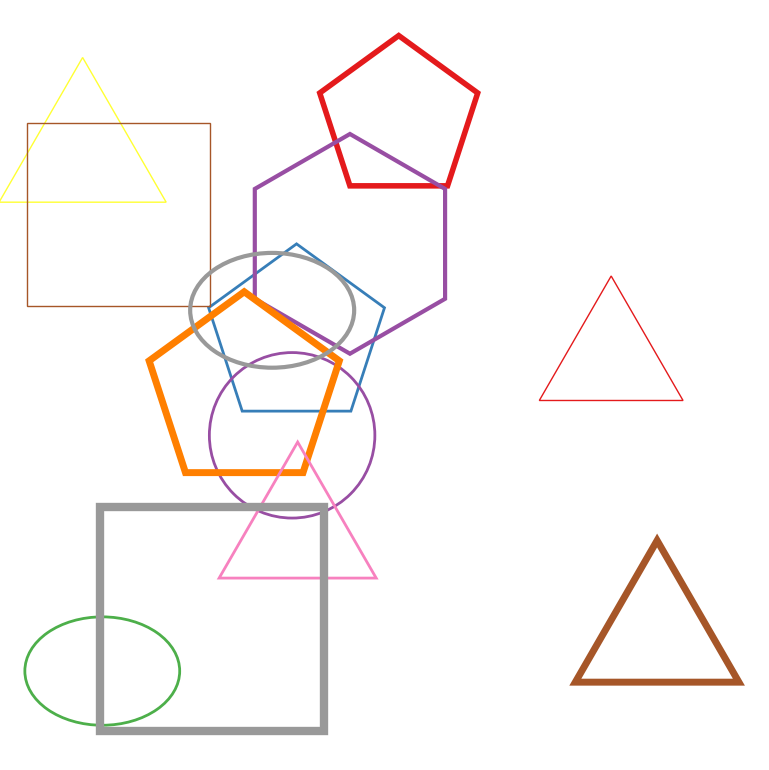[{"shape": "pentagon", "thickness": 2, "radius": 0.54, "center": [0.518, 0.846]}, {"shape": "triangle", "thickness": 0.5, "radius": 0.54, "center": [0.794, 0.534]}, {"shape": "pentagon", "thickness": 1, "radius": 0.6, "center": [0.385, 0.563]}, {"shape": "oval", "thickness": 1, "radius": 0.5, "center": [0.133, 0.128]}, {"shape": "hexagon", "thickness": 1.5, "radius": 0.71, "center": [0.454, 0.683]}, {"shape": "circle", "thickness": 1, "radius": 0.54, "center": [0.379, 0.435]}, {"shape": "pentagon", "thickness": 2.5, "radius": 0.65, "center": [0.317, 0.491]}, {"shape": "triangle", "thickness": 0.5, "radius": 0.63, "center": [0.107, 0.8]}, {"shape": "triangle", "thickness": 2.5, "radius": 0.61, "center": [0.853, 0.175]}, {"shape": "square", "thickness": 0.5, "radius": 0.59, "center": [0.153, 0.722]}, {"shape": "triangle", "thickness": 1, "radius": 0.59, "center": [0.387, 0.308]}, {"shape": "oval", "thickness": 1.5, "radius": 0.53, "center": [0.353, 0.597]}, {"shape": "square", "thickness": 3, "radius": 0.73, "center": [0.276, 0.196]}]